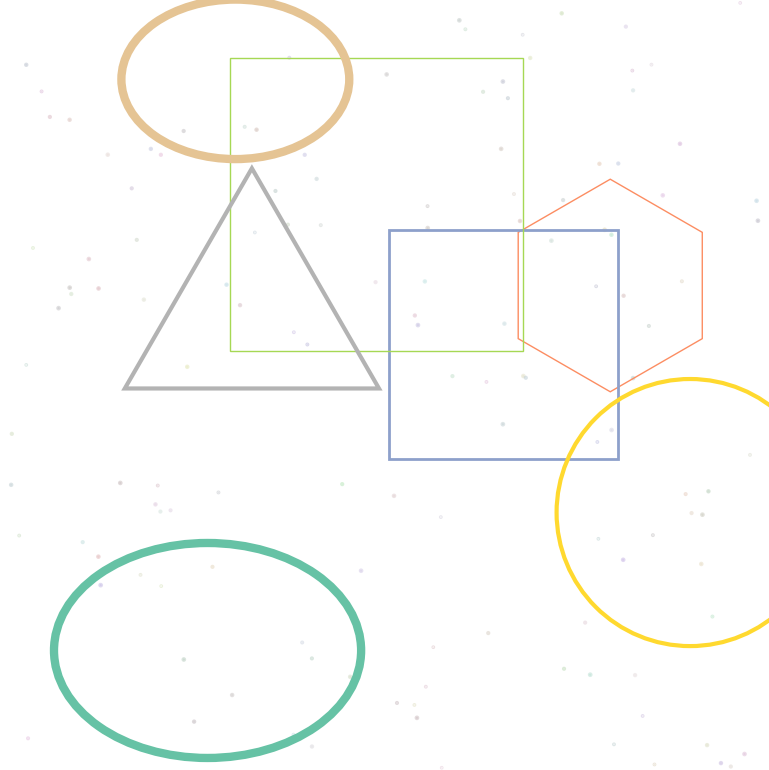[{"shape": "oval", "thickness": 3, "radius": 1.0, "center": [0.27, 0.155]}, {"shape": "hexagon", "thickness": 0.5, "radius": 0.69, "center": [0.793, 0.629]}, {"shape": "square", "thickness": 1, "radius": 0.74, "center": [0.654, 0.553]}, {"shape": "square", "thickness": 0.5, "radius": 0.95, "center": [0.489, 0.734]}, {"shape": "circle", "thickness": 1.5, "radius": 0.87, "center": [0.896, 0.334]}, {"shape": "oval", "thickness": 3, "radius": 0.74, "center": [0.306, 0.897]}, {"shape": "triangle", "thickness": 1.5, "radius": 0.95, "center": [0.327, 0.591]}]